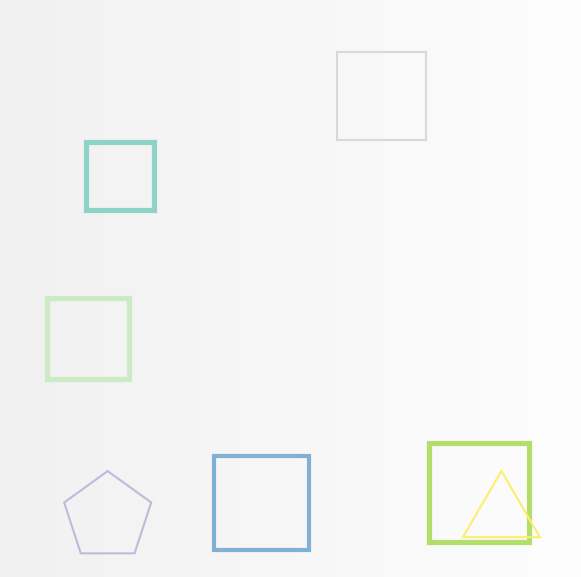[{"shape": "square", "thickness": 2.5, "radius": 0.29, "center": [0.206, 0.694]}, {"shape": "pentagon", "thickness": 1, "radius": 0.39, "center": [0.185, 0.105]}, {"shape": "square", "thickness": 2, "radius": 0.41, "center": [0.449, 0.128]}, {"shape": "square", "thickness": 2.5, "radius": 0.43, "center": [0.824, 0.146]}, {"shape": "square", "thickness": 1, "radius": 0.38, "center": [0.657, 0.833]}, {"shape": "square", "thickness": 2.5, "radius": 0.35, "center": [0.151, 0.413]}, {"shape": "triangle", "thickness": 1, "radius": 0.38, "center": [0.863, 0.107]}]